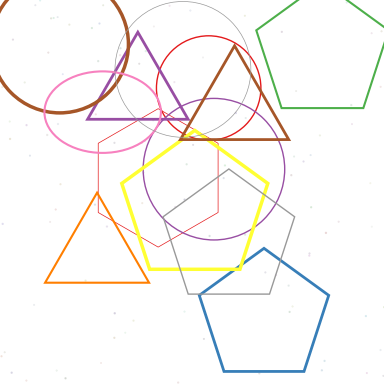[{"shape": "circle", "thickness": 1, "radius": 0.68, "center": [0.542, 0.771]}, {"shape": "hexagon", "thickness": 0.5, "radius": 0.9, "center": [0.411, 0.538]}, {"shape": "pentagon", "thickness": 2, "radius": 0.88, "center": [0.686, 0.178]}, {"shape": "pentagon", "thickness": 1.5, "radius": 0.9, "center": [0.838, 0.865]}, {"shape": "triangle", "thickness": 2, "radius": 0.75, "center": [0.358, 0.766]}, {"shape": "circle", "thickness": 1, "radius": 0.92, "center": [0.556, 0.561]}, {"shape": "triangle", "thickness": 1.5, "radius": 0.78, "center": [0.252, 0.344]}, {"shape": "pentagon", "thickness": 2.5, "radius": 1.0, "center": [0.506, 0.462]}, {"shape": "triangle", "thickness": 2, "radius": 0.81, "center": [0.609, 0.719]}, {"shape": "circle", "thickness": 2.5, "radius": 0.89, "center": [0.155, 0.885]}, {"shape": "oval", "thickness": 1.5, "radius": 0.76, "center": [0.267, 0.709]}, {"shape": "pentagon", "thickness": 1, "radius": 0.9, "center": [0.594, 0.381]}, {"shape": "circle", "thickness": 0.5, "radius": 0.88, "center": [0.475, 0.82]}]